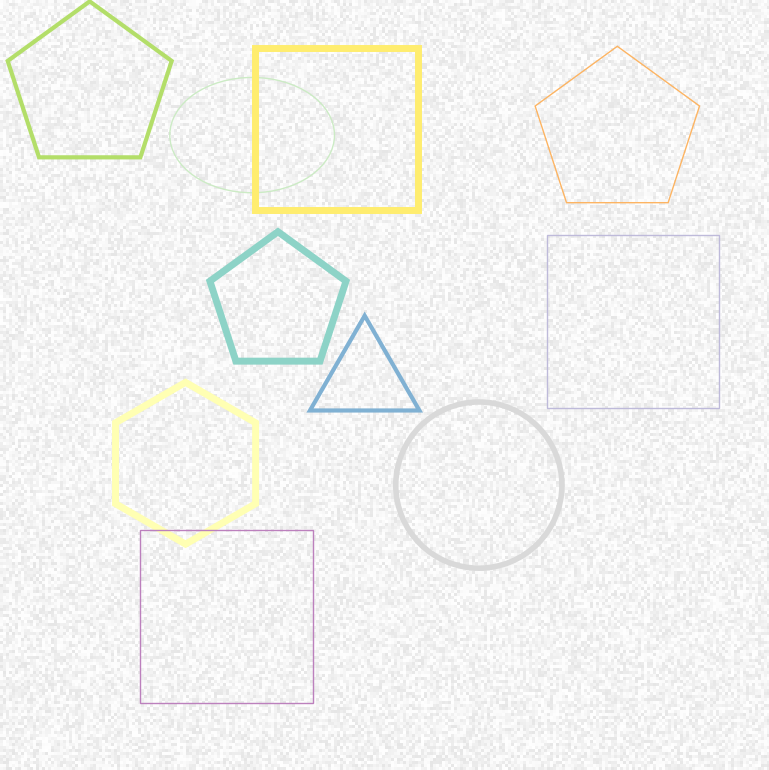[{"shape": "pentagon", "thickness": 2.5, "radius": 0.46, "center": [0.361, 0.606]}, {"shape": "hexagon", "thickness": 2.5, "radius": 0.53, "center": [0.241, 0.398]}, {"shape": "square", "thickness": 0.5, "radius": 0.56, "center": [0.822, 0.583]}, {"shape": "triangle", "thickness": 1.5, "radius": 0.41, "center": [0.474, 0.508]}, {"shape": "pentagon", "thickness": 0.5, "radius": 0.56, "center": [0.802, 0.828]}, {"shape": "pentagon", "thickness": 1.5, "radius": 0.56, "center": [0.116, 0.886]}, {"shape": "circle", "thickness": 2, "radius": 0.54, "center": [0.622, 0.37]}, {"shape": "square", "thickness": 0.5, "radius": 0.56, "center": [0.294, 0.199]}, {"shape": "oval", "thickness": 0.5, "radius": 0.53, "center": [0.327, 0.825]}, {"shape": "square", "thickness": 2.5, "radius": 0.53, "center": [0.437, 0.833]}]